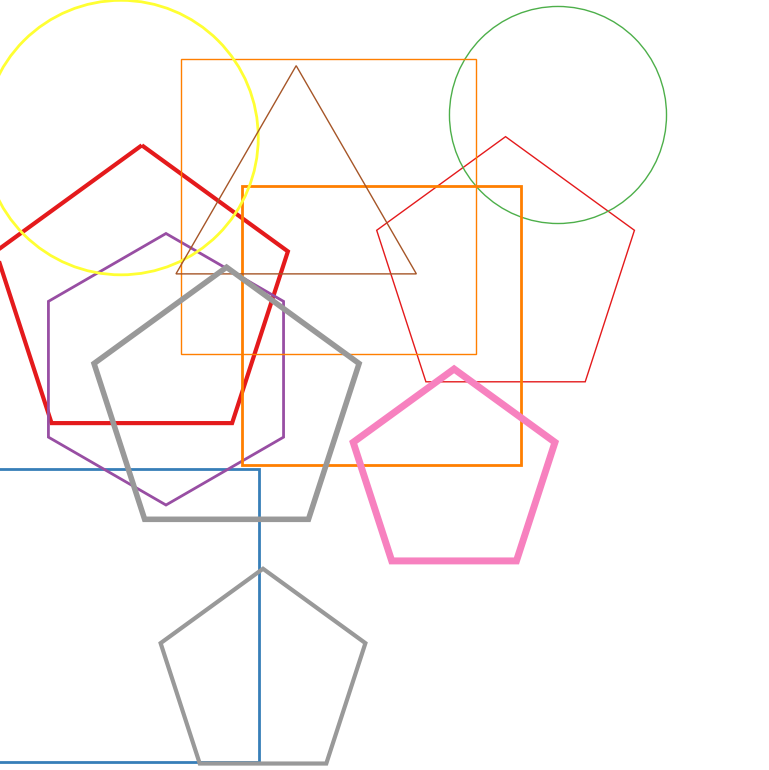[{"shape": "pentagon", "thickness": 0.5, "radius": 0.88, "center": [0.657, 0.647]}, {"shape": "pentagon", "thickness": 1.5, "radius": 1.0, "center": [0.184, 0.612]}, {"shape": "square", "thickness": 1, "radius": 0.95, "center": [0.146, 0.201]}, {"shape": "circle", "thickness": 0.5, "radius": 0.7, "center": [0.725, 0.851]}, {"shape": "hexagon", "thickness": 1, "radius": 0.88, "center": [0.216, 0.52]}, {"shape": "square", "thickness": 0.5, "radius": 0.96, "center": [0.426, 0.731]}, {"shape": "square", "thickness": 1, "radius": 0.9, "center": [0.496, 0.577]}, {"shape": "circle", "thickness": 1, "radius": 0.89, "center": [0.157, 0.821]}, {"shape": "triangle", "thickness": 0.5, "radius": 0.9, "center": [0.385, 0.734]}, {"shape": "pentagon", "thickness": 2.5, "radius": 0.69, "center": [0.59, 0.383]}, {"shape": "pentagon", "thickness": 2, "radius": 0.9, "center": [0.294, 0.472]}, {"shape": "pentagon", "thickness": 1.5, "radius": 0.7, "center": [0.342, 0.122]}]